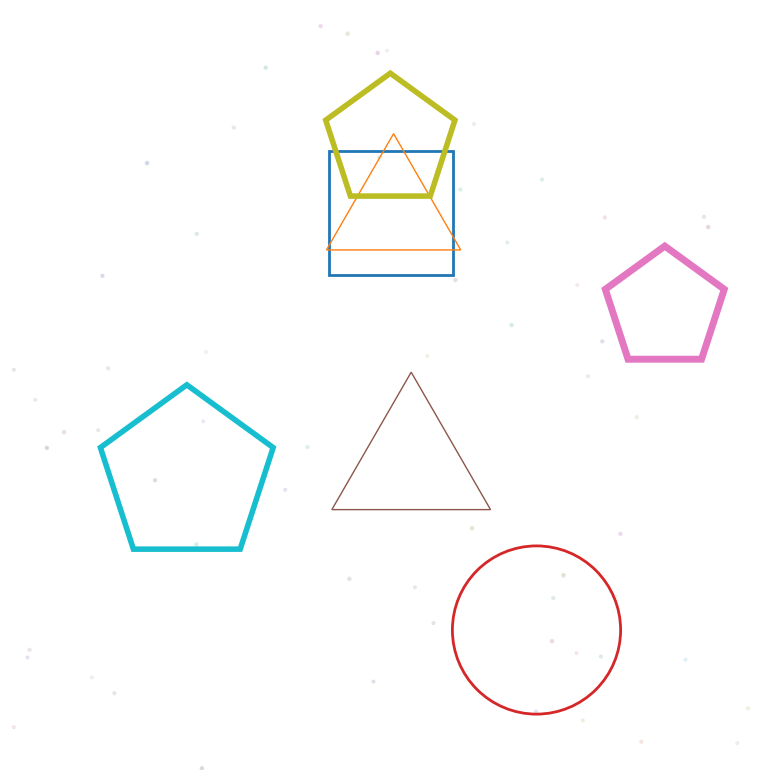[{"shape": "square", "thickness": 1, "radius": 0.4, "center": [0.507, 0.724]}, {"shape": "triangle", "thickness": 0.5, "radius": 0.5, "center": [0.511, 0.726]}, {"shape": "circle", "thickness": 1, "radius": 0.55, "center": [0.697, 0.182]}, {"shape": "triangle", "thickness": 0.5, "radius": 0.59, "center": [0.534, 0.398]}, {"shape": "pentagon", "thickness": 2.5, "radius": 0.41, "center": [0.863, 0.599]}, {"shape": "pentagon", "thickness": 2, "radius": 0.44, "center": [0.507, 0.817]}, {"shape": "pentagon", "thickness": 2, "radius": 0.59, "center": [0.243, 0.382]}]